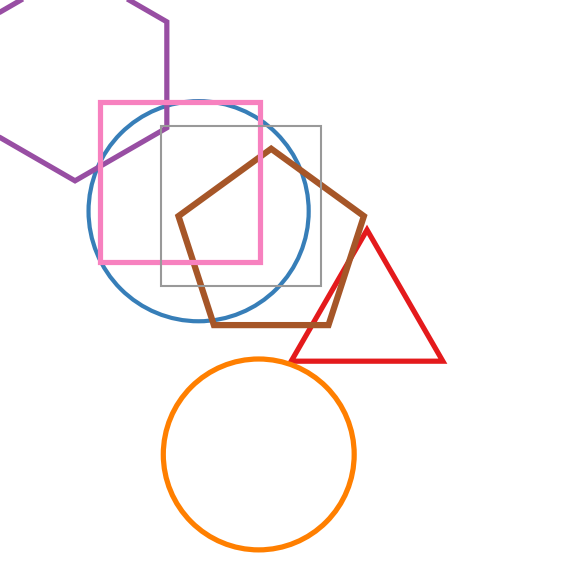[{"shape": "triangle", "thickness": 2.5, "radius": 0.76, "center": [0.636, 0.449]}, {"shape": "circle", "thickness": 2, "radius": 0.95, "center": [0.344, 0.633]}, {"shape": "hexagon", "thickness": 2.5, "radius": 0.92, "center": [0.13, 0.87]}, {"shape": "circle", "thickness": 2.5, "radius": 0.83, "center": [0.448, 0.212]}, {"shape": "pentagon", "thickness": 3, "radius": 0.84, "center": [0.47, 0.573]}, {"shape": "square", "thickness": 2.5, "radius": 0.69, "center": [0.312, 0.684]}, {"shape": "square", "thickness": 1, "radius": 0.69, "center": [0.418, 0.642]}]